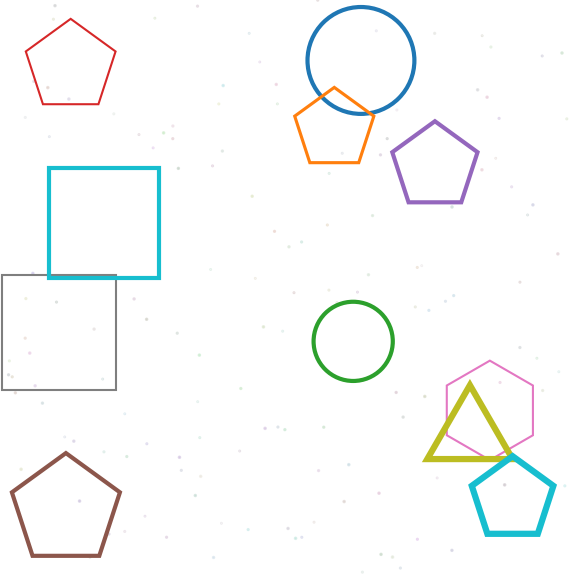[{"shape": "circle", "thickness": 2, "radius": 0.46, "center": [0.625, 0.894]}, {"shape": "pentagon", "thickness": 1.5, "radius": 0.36, "center": [0.579, 0.776]}, {"shape": "circle", "thickness": 2, "radius": 0.34, "center": [0.612, 0.408]}, {"shape": "pentagon", "thickness": 1, "radius": 0.41, "center": [0.122, 0.885]}, {"shape": "pentagon", "thickness": 2, "radius": 0.39, "center": [0.753, 0.712]}, {"shape": "pentagon", "thickness": 2, "radius": 0.49, "center": [0.114, 0.116]}, {"shape": "hexagon", "thickness": 1, "radius": 0.43, "center": [0.848, 0.289]}, {"shape": "square", "thickness": 1, "radius": 0.5, "center": [0.103, 0.423]}, {"shape": "triangle", "thickness": 3, "radius": 0.43, "center": [0.814, 0.247]}, {"shape": "pentagon", "thickness": 3, "radius": 0.37, "center": [0.888, 0.135]}, {"shape": "square", "thickness": 2, "radius": 0.48, "center": [0.18, 0.613]}]